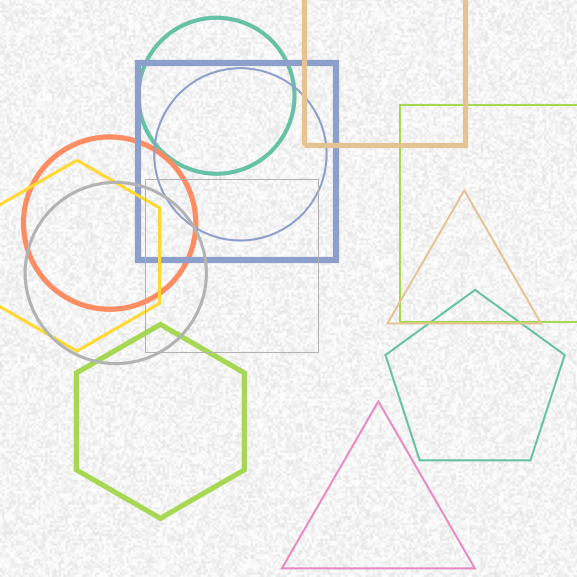[{"shape": "pentagon", "thickness": 1, "radius": 0.82, "center": [0.823, 0.334]}, {"shape": "circle", "thickness": 2, "radius": 0.68, "center": [0.375, 0.833]}, {"shape": "circle", "thickness": 2.5, "radius": 0.75, "center": [0.19, 0.613]}, {"shape": "square", "thickness": 3, "radius": 0.85, "center": [0.41, 0.72]}, {"shape": "circle", "thickness": 1, "radius": 0.75, "center": [0.416, 0.732]}, {"shape": "triangle", "thickness": 1, "radius": 0.96, "center": [0.655, 0.111]}, {"shape": "hexagon", "thickness": 2.5, "radius": 0.84, "center": [0.278, 0.269]}, {"shape": "square", "thickness": 1, "radius": 0.94, "center": [0.88, 0.63]}, {"shape": "hexagon", "thickness": 1.5, "radius": 0.83, "center": [0.133, 0.556]}, {"shape": "square", "thickness": 2.5, "radius": 0.7, "center": [0.665, 0.888]}, {"shape": "triangle", "thickness": 1, "radius": 0.77, "center": [0.804, 0.516]}, {"shape": "square", "thickness": 0.5, "radius": 0.75, "center": [0.4, 0.54]}, {"shape": "circle", "thickness": 1.5, "radius": 0.78, "center": [0.2, 0.526]}]